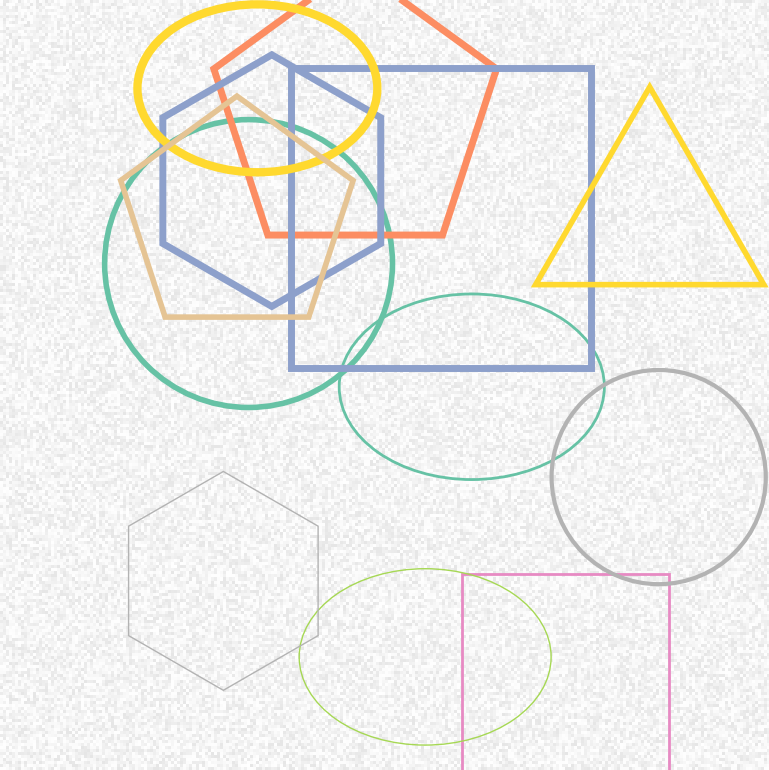[{"shape": "circle", "thickness": 2, "radius": 0.93, "center": [0.323, 0.658]}, {"shape": "oval", "thickness": 1, "radius": 0.86, "center": [0.613, 0.498]}, {"shape": "pentagon", "thickness": 2.5, "radius": 0.97, "center": [0.461, 0.851]}, {"shape": "square", "thickness": 2.5, "radius": 0.97, "center": [0.573, 0.717]}, {"shape": "hexagon", "thickness": 2.5, "radius": 0.82, "center": [0.353, 0.765]}, {"shape": "square", "thickness": 1, "radius": 0.67, "center": [0.734, 0.121]}, {"shape": "oval", "thickness": 0.5, "radius": 0.82, "center": [0.552, 0.147]}, {"shape": "triangle", "thickness": 2, "radius": 0.86, "center": [0.844, 0.716]}, {"shape": "oval", "thickness": 3, "radius": 0.78, "center": [0.334, 0.885]}, {"shape": "pentagon", "thickness": 2, "radius": 0.79, "center": [0.308, 0.717]}, {"shape": "hexagon", "thickness": 0.5, "radius": 0.71, "center": [0.29, 0.246]}, {"shape": "circle", "thickness": 1.5, "radius": 0.7, "center": [0.855, 0.38]}]